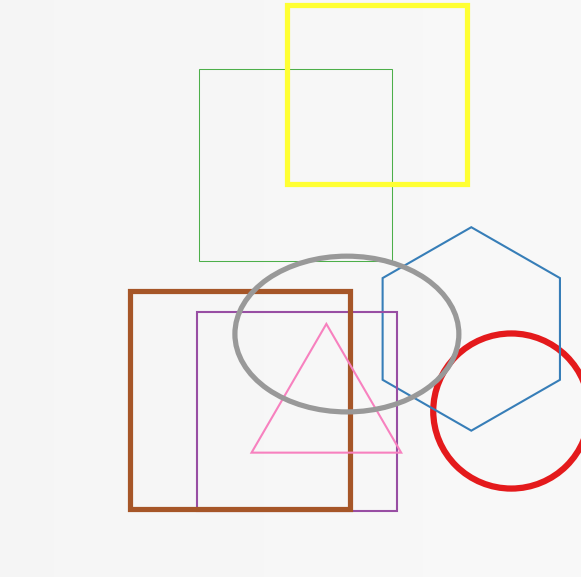[{"shape": "circle", "thickness": 3, "radius": 0.67, "center": [0.88, 0.287]}, {"shape": "hexagon", "thickness": 1, "radius": 0.88, "center": [0.811, 0.43]}, {"shape": "square", "thickness": 0.5, "radius": 0.83, "center": [0.508, 0.713]}, {"shape": "square", "thickness": 1, "radius": 0.86, "center": [0.512, 0.287]}, {"shape": "square", "thickness": 2.5, "radius": 0.77, "center": [0.648, 0.836]}, {"shape": "square", "thickness": 2.5, "radius": 0.94, "center": [0.413, 0.306]}, {"shape": "triangle", "thickness": 1, "radius": 0.74, "center": [0.561, 0.29]}, {"shape": "oval", "thickness": 2.5, "radius": 0.96, "center": [0.597, 0.421]}]